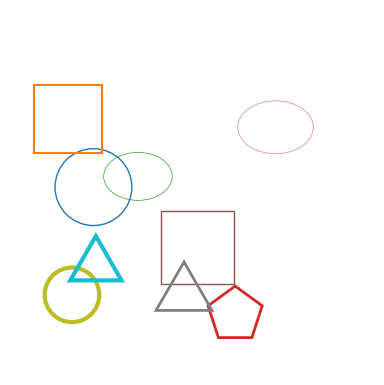[{"shape": "circle", "thickness": 1, "radius": 0.5, "center": [0.243, 0.514]}, {"shape": "square", "thickness": 1.5, "radius": 0.44, "center": [0.176, 0.691]}, {"shape": "oval", "thickness": 0.5, "radius": 0.45, "center": [0.358, 0.542]}, {"shape": "pentagon", "thickness": 2, "radius": 0.37, "center": [0.611, 0.183]}, {"shape": "square", "thickness": 1, "radius": 0.47, "center": [0.513, 0.357]}, {"shape": "oval", "thickness": 0.5, "radius": 0.49, "center": [0.716, 0.669]}, {"shape": "triangle", "thickness": 2, "radius": 0.42, "center": [0.478, 0.236]}, {"shape": "circle", "thickness": 3, "radius": 0.35, "center": [0.187, 0.234]}, {"shape": "triangle", "thickness": 3, "radius": 0.38, "center": [0.249, 0.31]}]